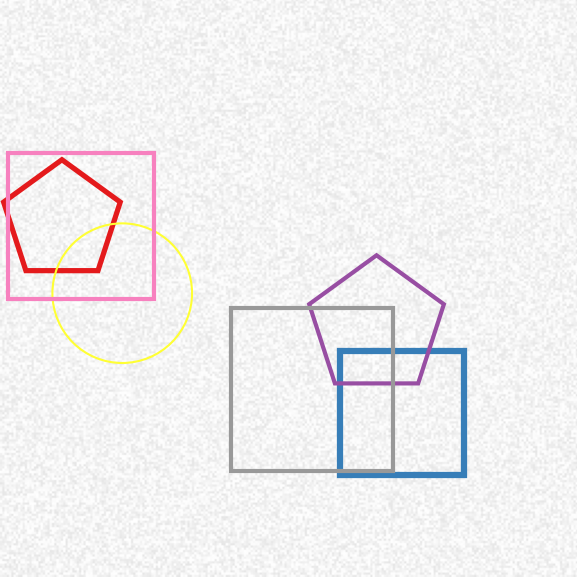[{"shape": "pentagon", "thickness": 2.5, "radius": 0.53, "center": [0.107, 0.616]}, {"shape": "square", "thickness": 3, "radius": 0.54, "center": [0.696, 0.284]}, {"shape": "pentagon", "thickness": 2, "radius": 0.61, "center": [0.652, 0.434]}, {"shape": "circle", "thickness": 1, "radius": 0.6, "center": [0.212, 0.491]}, {"shape": "square", "thickness": 2, "radius": 0.63, "center": [0.14, 0.608]}, {"shape": "square", "thickness": 2, "radius": 0.7, "center": [0.54, 0.325]}]